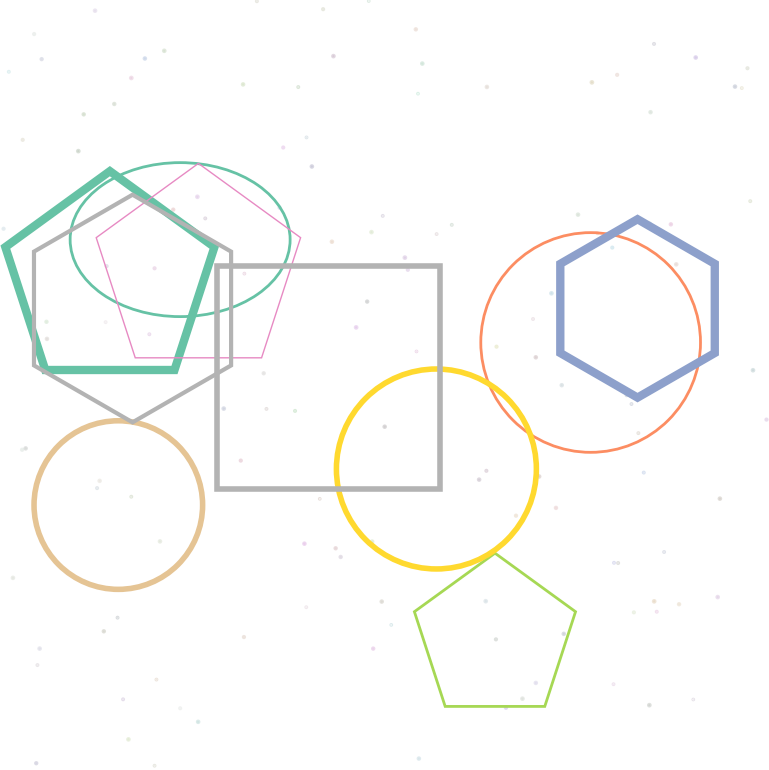[{"shape": "oval", "thickness": 1, "radius": 0.71, "center": [0.234, 0.689]}, {"shape": "pentagon", "thickness": 3, "radius": 0.71, "center": [0.143, 0.635]}, {"shape": "circle", "thickness": 1, "radius": 0.71, "center": [0.767, 0.555]}, {"shape": "hexagon", "thickness": 3, "radius": 0.58, "center": [0.828, 0.599]}, {"shape": "pentagon", "thickness": 0.5, "radius": 0.7, "center": [0.258, 0.648]}, {"shape": "pentagon", "thickness": 1, "radius": 0.55, "center": [0.643, 0.172]}, {"shape": "circle", "thickness": 2, "radius": 0.65, "center": [0.567, 0.391]}, {"shape": "circle", "thickness": 2, "radius": 0.55, "center": [0.154, 0.344]}, {"shape": "hexagon", "thickness": 1.5, "radius": 0.74, "center": [0.172, 0.599]}, {"shape": "square", "thickness": 2, "radius": 0.72, "center": [0.427, 0.51]}]